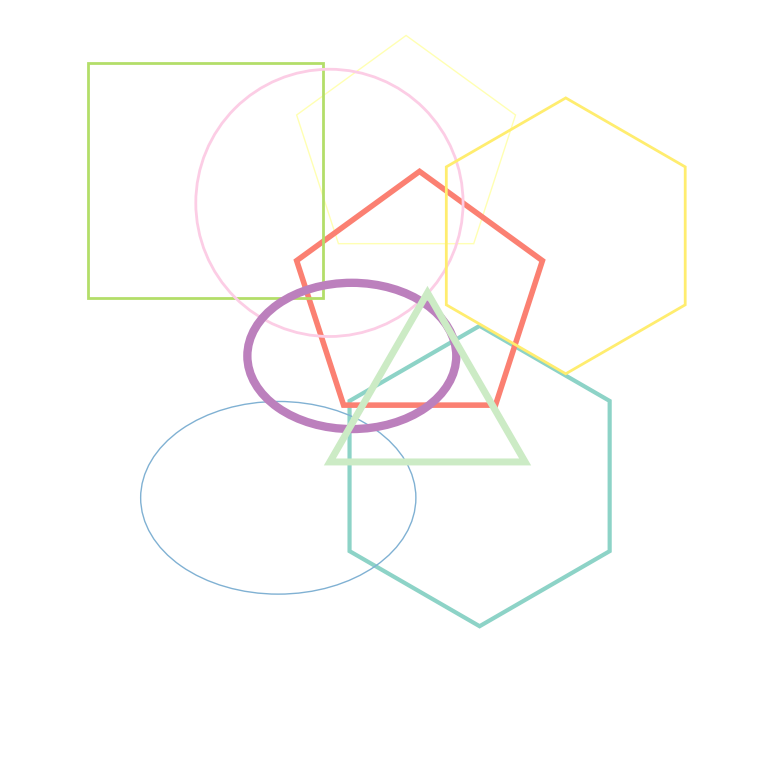[{"shape": "hexagon", "thickness": 1.5, "radius": 0.98, "center": [0.623, 0.382]}, {"shape": "pentagon", "thickness": 0.5, "radius": 0.75, "center": [0.527, 0.804]}, {"shape": "pentagon", "thickness": 2, "radius": 0.84, "center": [0.545, 0.61]}, {"shape": "oval", "thickness": 0.5, "radius": 0.89, "center": [0.361, 0.354]}, {"shape": "square", "thickness": 1, "radius": 0.76, "center": [0.267, 0.765]}, {"shape": "circle", "thickness": 1, "radius": 0.87, "center": [0.428, 0.737]}, {"shape": "oval", "thickness": 3, "radius": 0.68, "center": [0.457, 0.538]}, {"shape": "triangle", "thickness": 2.5, "radius": 0.73, "center": [0.555, 0.473]}, {"shape": "hexagon", "thickness": 1, "radius": 0.9, "center": [0.735, 0.694]}]